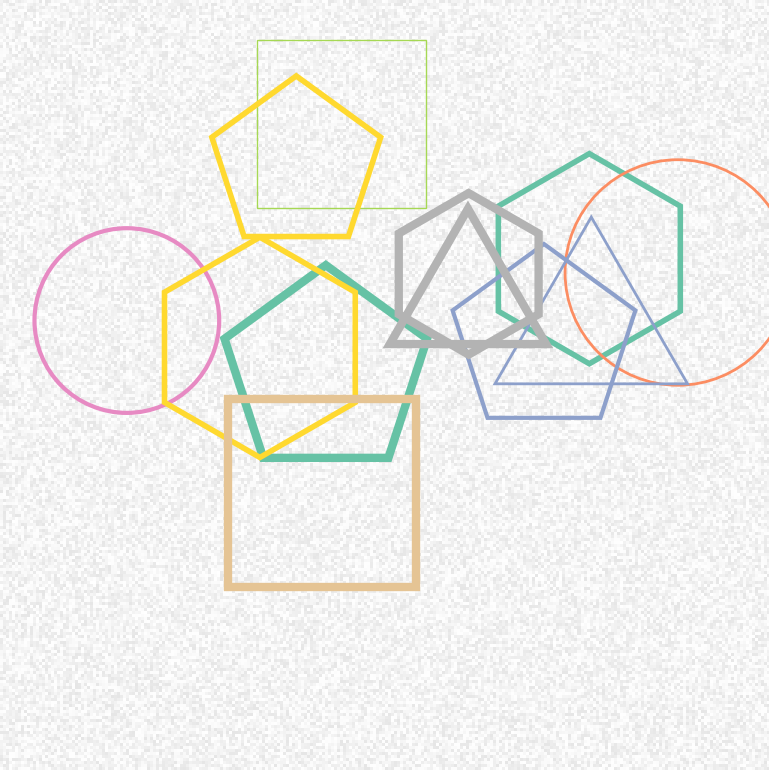[{"shape": "hexagon", "thickness": 2, "radius": 0.68, "center": [0.765, 0.664]}, {"shape": "pentagon", "thickness": 3, "radius": 0.69, "center": [0.423, 0.517]}, {"shape": "circle", "thickness": 1, "radius": 0.73, "center": [0.88, 0.646]}, {"shape": "pentagon", "thickness": 1.5, "radius": 0.62, "center": [0.706, 0.558]}, {"shape": "triangle", "thickness": 1, "radius": 0.72, "center": [0.768, 0.574]}, {"shape": "circle", "thickness": 1.5, "radius": 0.6, "center": [0.165, 0.584]}, {"shape": "square", "thickness": 0.5, "radius": 0.55, "center": [0.443, 0.839]}, {"shape": "pentagon", "thickness": 2, "radius": 0.58, "center": [0.385, 0.786]}, {"shape": "hexagon", "thickness": 2, "radius": 0.72, "center": [0.338, 0.549]}, {"shape": "square", "thickness": 3, "radius": 0.61, "center": [0.418, 0.36]}, {"shape": "hexagon", "thickness": 3, "radius": 0.52, "center": [0.609, 0.644]}, {"shape": "triangle", "thickness": 3, "radius": 0.59, "center": [0.608, 0.612]}]